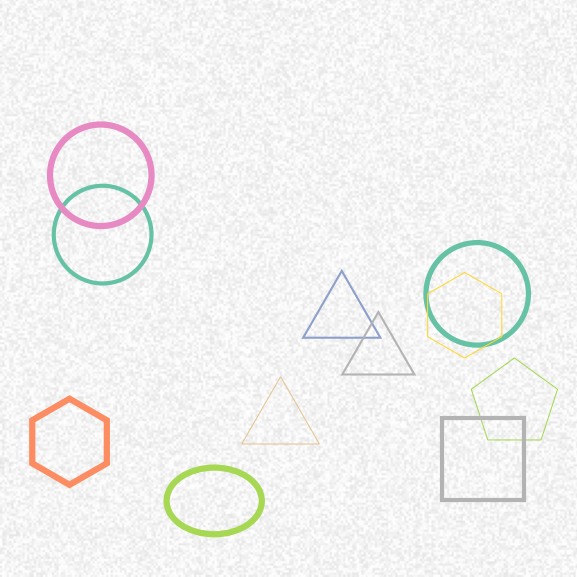[{"shape": "circle", "thickness": 2, "radius": 0.42, "center": [0.178, 0.593]}, {"shape": "circle", "thickness": 2.5, "radius": 0.44, "center": [0.826, 0.49]}, {"shape": "hexagon", "thickness": 3, "radius": 0.37, "center": [0.12, 0.234]}, {"shape": "triangle", "thickness": 1, "radius": 0.39, "center": [0.592, 0.453]}, {"shape": "circle", "thickness": 3, "radius": 0.44, "center": [0.174, 0.696]}, {"shape": "oval", "thickness": 3, "radius": 0.41, "center": [0.371, 0.132]}, {"shape": "pentagon", "thickness": 0.5, "radius": 0.39, "center": [0.891, 0.301]}, {"shape": "hexagon", "thickness": 0.5, "radius": 0.37, "center": [0.805, 0.453]}, {"shape": "triangle", "thickness": 0.5, "radius": 0.39, "center": [0.486, 0.269]}, {"shape": "square", "thickness": 2, "radius": 0.35, "center": [0.836, 0.205]}, {"shape": "triangle", "thickness": 1, "radius": 0.36, "center": [0.655, 0.387]}]